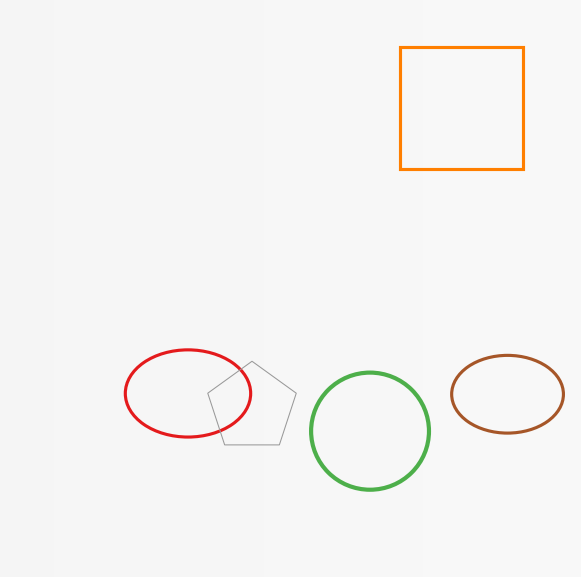[{"shape": "oval", "thickness": 1.5, "radius": 0.54, "center": [0.323, 0.318]}, {"shape": "circle", "thickness": 2, "radius": 0.51, "center": [0.637, 0.253]}, {"shape": "square", "thickness": 1.5, "radius": 0.53, "center": [0.793, 0.812]}, {"shape": "oval", "thickness": 1.5, "radius": 0.48, "center": [0.873, 0.316]}, {"shape": "pentagon", "thickness": 0.5, "radius": 0.4, "center": [0.434, 0.294]}]